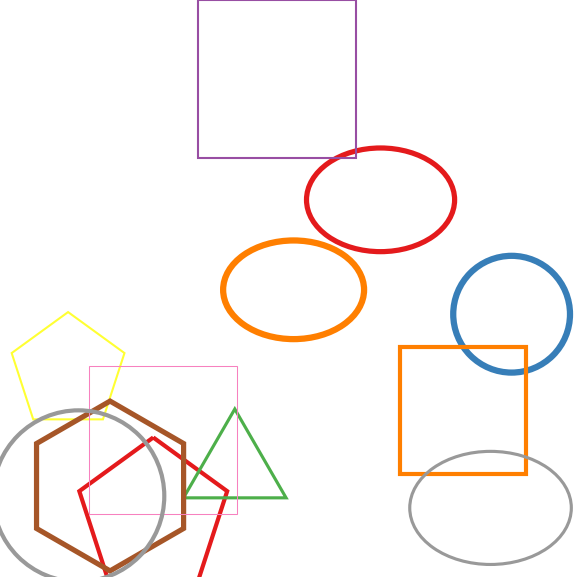[{"shape": "oval", "thickness": 2.5, "radius": 0.64, "center": [0.659, 0.653]}, {"shape": "pentagon", "thickness": 2, "radius": 0.67, "center": [0.265, 0.107]}, {"shape": "circle", "thickness": 3, "radius": 0.51, "center": [0.886, 0.455]}, {"shape": "triangle", "thickness": 1.5, "radius": 0.51, "center": [0.407, 0.188]}, {"shape": "square", "thickness": 1, "radius": 0.68, "center": [0.48, 0.862]}, {"shape": "oval", "thickness": 3, "radius": 0.61, "center": [0.508, 0.497]}, {"shape": "square", "thickness": 2, "radius": 0.55, "center": [0.802, 0.288]}, {"shape": "pentagon", "thickness": 1, "radius": 0.51, "center": [0.118, 0.356]}, {"shape": "hexagon", "thickness": 2.5, "radius": 0.74, "center": [0.191, 0.158]}, {"shape": "square", "thickness": 0.5, "radius": 0.64, "center": [0.282, 0.237]}, {"shape": "circle", "thickness": 2, "radius": 0.74, "center": [0.136, 0.14]}, {"shape": "oval", "thickness": 1.5, "radius": 0.7, "center": [0.849, 0.12]}]